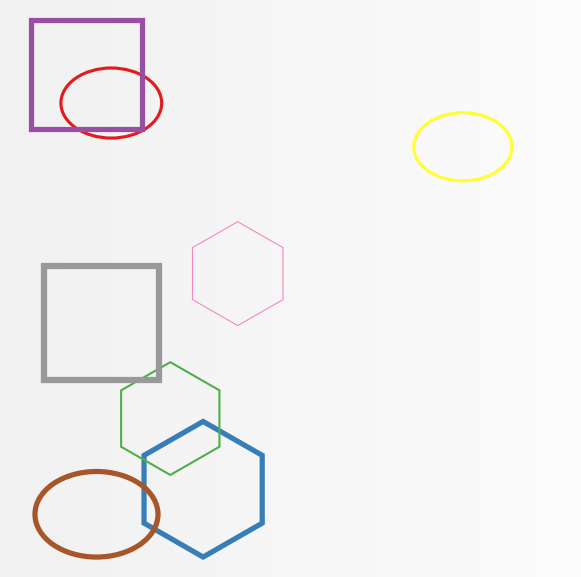[{"shape": "oval", "thickness": 1.5, "radius": 0.43, "center": [0.191, 0.821]}, {"shape": "hexagon", "thickness": 2.5, "radius": 0.59, "center": [0.349, 0.152]}, {"shape": "hexagon", "thickness": 1, "radius": 0.49, "center": [0.293, 0.274]}, {"shape": "square", "thickness": 2.5, "radius": 0.47, "center": [0.149, 0.87]}, {"shape": "oval", "thickness": 1.5, "radius": 0.42, "center": [0.796, 0.745]}, {"shape": "oval", "thickness": 2.5, "radius": 0.53, "center": [0.166, 0.109]}, {"shape": "hexagon", "thickness": 0.5, "radius": 0.45, "center": [0.409, 0.525]}, {"shape": "square", "thickness": 3, "radius": 0.49, "center": [0.175, 0.44]}]